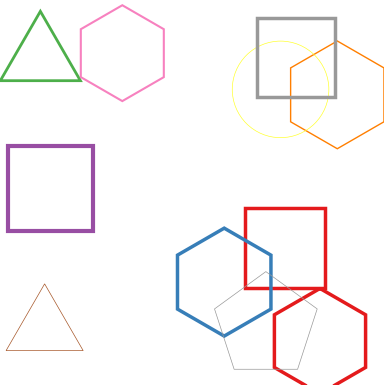[{"shape": "hexagon", "thickness": 2.5, "radius": 0.68, "center": [0.831, 0.114]}, {"shape": "square", "thickness": 2.5, "radius": 0.52, "center": [0.739, 0.355]}, {"shape": "hexagon", "thickness": 2.5, "radius": 0.7, "center": [0.582, 0.267]}, {"shape": "triangle", "thickness": 2, "radius": 0.6, "center": [0.105, 0.85]}, {"shape": "square", "thickness": 3, "radius": 0.55, "center": [0.132, 0.51]}, {"shape": "hexagon", "thickness": 1, "radius": 0.7, "center": [0.876, 0.754]}, {"shape": "circle", "thickness": 0.5, "radius": 0.63, "center": [0.729, 0.768]}, {"shape": "triangle", "thickness": 0.5, "radius": 0.58, "center": [0.116, 0.147]}, {"shape": "hexagon", "thickness": 1.5, "radius": 0.62, "center": [0.318, 0.862]}, {"shape": "pentagon", "thickness": 0.5, "radius": 0.7, "center": [0.691, 0.154]}, {"shape": "square", "thickness": 2.5, "radius": 0.51, "center": [0.769, 0.85]}]